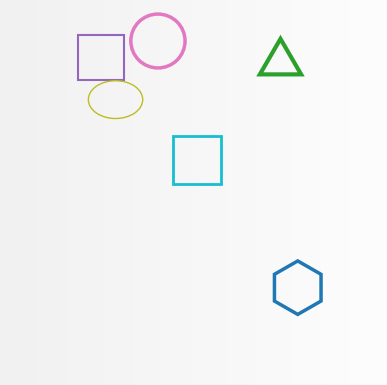[{"shape": "hexagon", "thickness": 2.5, "radius": 0.35, "center": [0.768, 0.253]}, {"shape": "triangle", "thickness": 3, "radius": 0.31, "center": [0.724, 0.838]}, {"shape": "square", "thickness": 1.5, "radius": 0.29, "center": [0.261, 0.852]}, {"shape": "circle", "thickness": 2.5, "radius": 0.35, "center": [0.408, 0.894]}, {"shape": "oval", "thickness": 1, "radius": 0.35, "center": [0.298, 0.741]}, {"shape": "square", "thickness": 2, "radius": 0.31, "center": [0.508, 0.584]}]